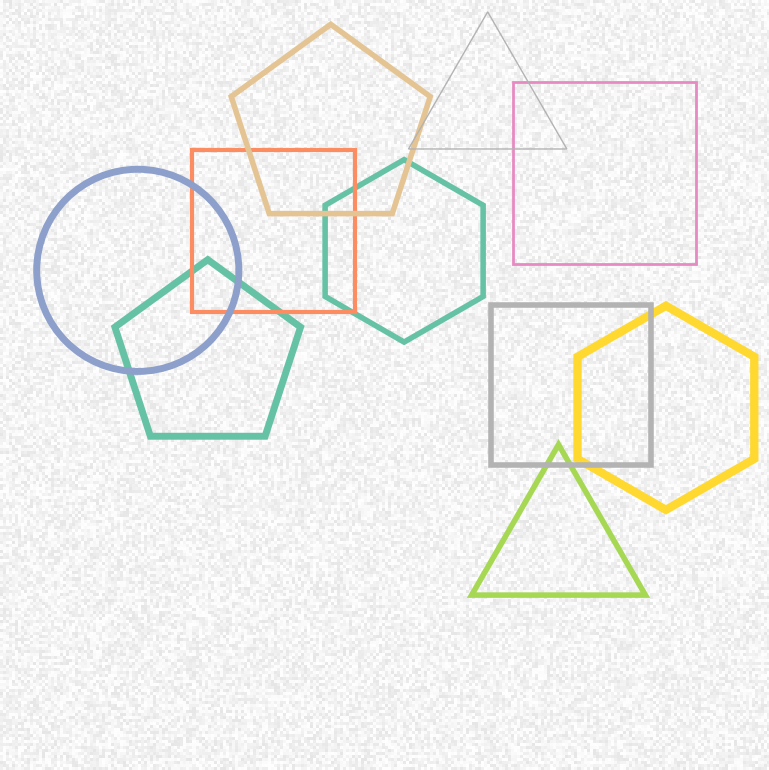[{"shape": "hexagon", "thickness": 2, "radius": 0.59, "center": [0.525, 0.674]}, {"shape": "pentagon", "thickness": 2.5, "radius": 0.63, "center": [0.27, 0.536]}, {"shape": "square", "thickness": 1.5, "radius": 0.53, "center": [0.355, 0.7]}, {"shape": "circle", "thickness": 2.5, "radius": 0.66, "center": [0.179, 0.649]}, {"shape": "square", "thickness": 1, "radius": 0.59, "center": [0.785, 0.775]}, {"shape": "triangle", "thickness": 2, "radius": 0.65, "center": [0.725, 0.292]}, {"shape": "hexagon", "thickness": 3, "radius": 0.66, "center": [0.865, 0.47]}, {"shape": "pentagon", "thickness": 2, "radius": 0.68, "center": [0.43, 0.833]}, {"shape": "square", "thickness": 2, "radius": 0.52, "center": [0.742, 0.5]}, {"shape": "triangle", "thickness": 0.5, "radius": 0.59, "center": [0.633, 0.866]}]